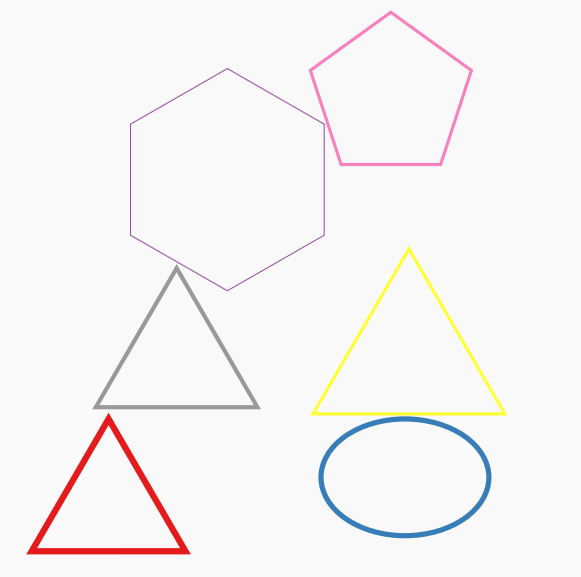[{"shape": "triangle", "thickness": 3, "radius": 0.76, "center": [0.187, 0.121]}, {"shape": "oval", "thickness": 2.5, "radius": 0.72, "center": [0.697, 0.173]}, {"shape": "hexagon", "thickness": 0.5, "radius": 0.96, "center": [0.391, 0.688]}, {"shape": "triangle", "thickness": 1.5, "radius": 0.95, "center": [0.704, 0.378]}, {"shape": "pentagon", "thickness": 1.5, "radius": 0.73, "center": [0.672, 0.832]}, {"shape": "triangle", "thickness": 2, "radius": 0.8, "center": [0.304, 0.374]}]